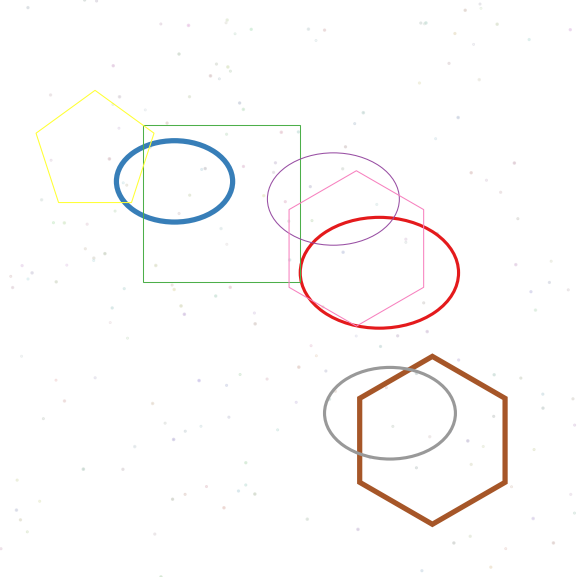[{"shape": "oval", "thickness": 1.5, "radius": 0.69, "center": [0.657, 0.527]}, {"shape": "oval", "thickness": 2.5, "radius": 0.5, "center": [0.302, 0.685]}, {"shape": "square", "thickness": 0.5, "radius": 0.68, "center": [0.383, 0.647]}, {"shape": "oval", "thickness": 0.5, "radius": 0.57, "center": [0.577, 0.654]}, {"shape": "pentagon", "thickness": 0.5, "radius": 0.54, "center": [0.165, 0.735]}, {"shape": "hexagon", "thickness": 2.5, "radius": 0.73, "center": [0.749, 0.237]}, {"shape": "hexagon", "thickness": 0.5, "radius": 0.67, "center": [0.617, 0.569]}, {"shape": "oval", "thickness": 1.5, "radius": 0.57, "center": [0.675, 0.284]}]